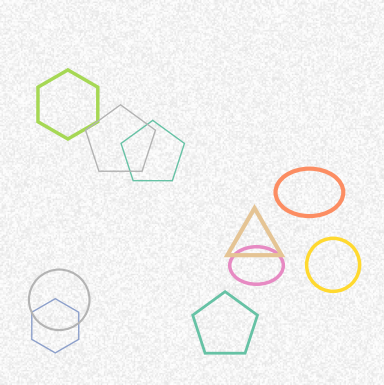[{"shape": "pentagon", "thickness": 2, "radius": 0.44, "center": [0.585, 0.154]}, {"shape": "pentagon", "thickness": 1, "radius": 0.43, "center": [0.397, 0.601]}, {"shape": "oval", "thickness": 3, "radius": 0.44, "center": [0.804, 0.5]}, {"shape": "hexagon", "thickness": 1, "radius": 0.35, "center": [0.144, 0.154]}, {"shape": "oval", "thickness": 2.5, "radius": 0.35, "center": [0.666, 0.31]}, {"shape": "hexagon", "thickness": 2.5, "radius": 0.45, "center": [0.176, 0.729]}, {"shape": "circle", "thickness": 2.5, "radius": 0.34, "center": [0.865, 0.312]}, {"shape": "triangle", "thickness": 3, "radius": 0.41, "center": [0.661, 0.378]}, {"shape": "circle", "thickness": 1.5, "radius": 0.39, "center": [0.154, 0.221]}, {"shape": "pentagon", "thickness": 1, "radius": 0.48, "center": [0.313, 0.632]}]